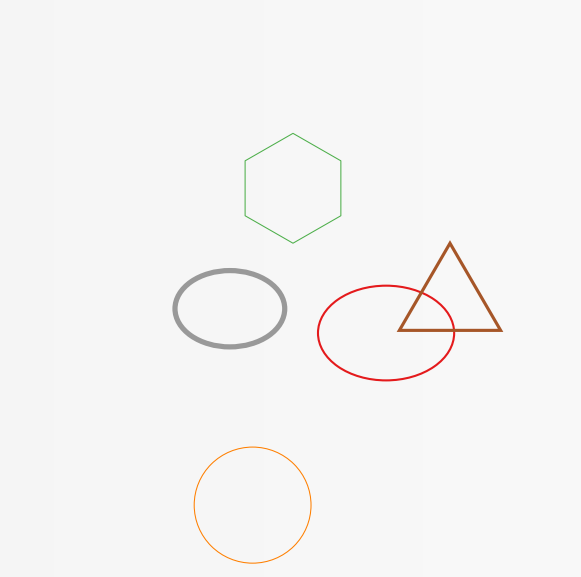[{"shape": "oval", "thickness": 1, "radius": 0.59, "center": [0.664, 0.422]}, {"shape": "hexagon", "thickness": 0.5, "radius": 0.48, "center": [0.504, 0.673]}, {"shape": "circle", "thickness": 0.5, "radius": 0.5, "center": [0.435, 0.124]}, {"shape": "triangle", "thickness": 1.5, "radius": 0.5, "center": [0.774, 0.477]}, {"shape": "oval", "thickness": 2.5, "radius": 0.47, "center": [0.395, 0.465]}]